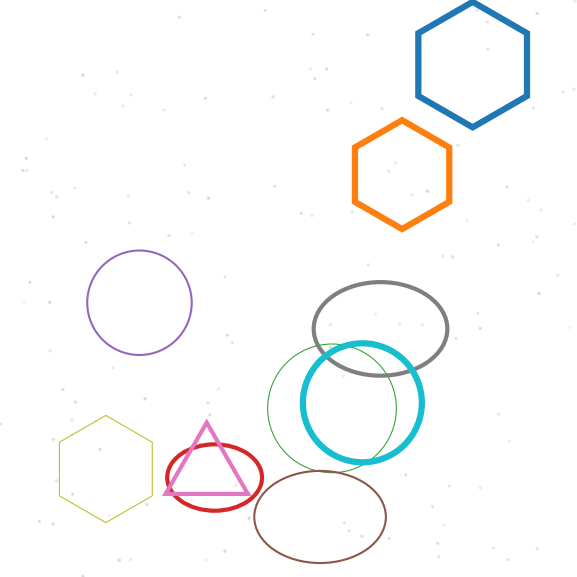[{"shape": "hexagon", "thickness": 3, "radius": 0.54, "center": [0.818, 0.887]}, {"shape": "hexagon", "thickness": 3, "radius": 0.47, "center": [0.696, 0.697]}, {"shape": "circle", "thickness": 0.5, "radius": 0.56, "center": [0.575, 0.292]}, {"shape": "oval", "thickness": 2, "radius": 0.41, "center": [0.372, 0.172]}, {"shape": "circle", "thickness": 1, "radius": 0.45, "center": [0.242, 0.475]}, {"shape": "oval", "thickness": 1, "radius": 0.57, "center": [0.554, 0.104]}, {"shape": "triangle", "thickness": 2, "radius": 0.41, "center": [0.358, 0.185]}, {"shape": "oval", "thickness": 2, "radius": 0.58, "center": [0.659, 0.43]}, {"shape": "hexagon", "thickness": 0.5, "radius": 0.46, "center": [0.183, 0.187]}, {"shape": "circle", "thickness": 3, "radius": 0.52, "center": [0.627, 0.302]}]